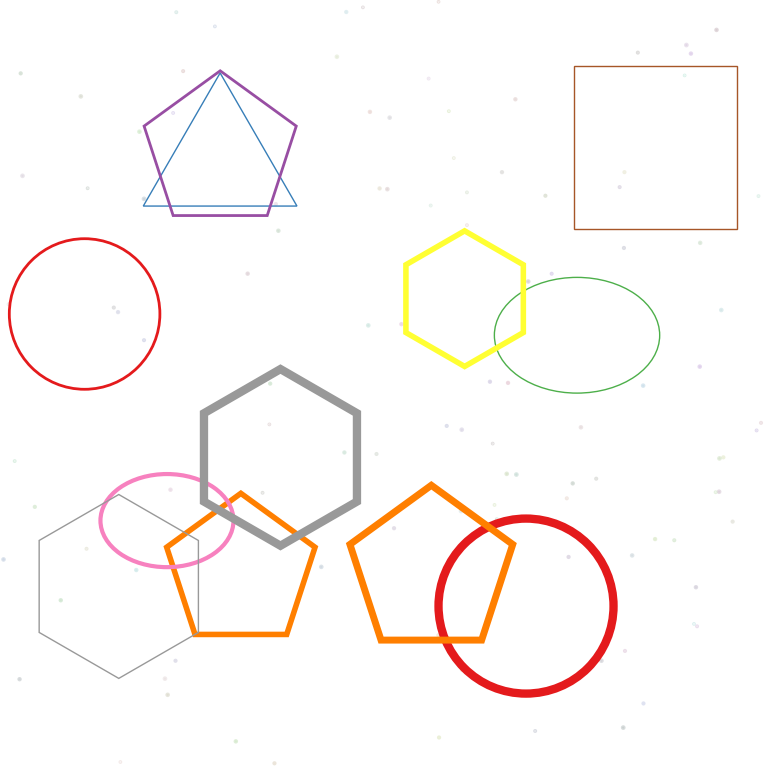[{"shape": "circle", "thickness": 1, "radius": 0.49, "center": [0.11, 0.592]}, {"shape": "circle", "thickness": 3, "radius": 0.57, "center": [0.683, 0.213]}, {"shape": "triangle", "thickness": 0.5, "radius": 0.58, "center": [0.286, 0.79]}, {"shape": "oval", "thickness": 0.5, "radius": 0.54, "center": [0.749, 0.565]}, {"shape": "pentagon", "thickness": 1, "radius": 0.52, "center": [0.286, 0.804]}, {"shape": "pentagon", "thickness": 2, "radius": 0.51, "center": [0.313, 0.258]}, {"shape": "pentagon", "thickness": 2.5, "radius": 0.56, "center": [0.56, 0.259]}, {"shape": "hexagon", "thickness": 2, "radius": 0.44, "center": [0.603, 0.612]}, {"shape": "square", "thickness": 0.5, "radius": 0.53, "center": [0.852, 0.809]}, {"shape": "oval", "thickness": 1.5, "radius": 0.43, "center": [0.217, 0.324]}, {"shape": "hexagon", "thickness": 0.5, "radius": 0.6, "center": [0.154, 0.238]}, {"shape": "hexagon", "thickness": 3, "radius": 0.57, "center": [0.364, 0.406]}]